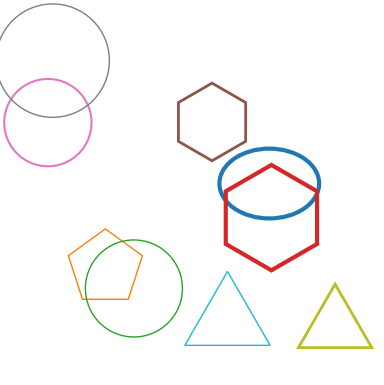[{"shape": "oval", "thickness": 3, "radius": 0.65, "center": [0.699, 0.523]}, {"shape": "pentagon", "thickness": 1, "radius": 0.51, "center": [0.274, 0.304]}, {"shape": "circle", "thickness": 1, "radius": 0.63, "center": [0.348, 0.251]}, {"shape": "hexagon", "thickness": 3, "radius": 0.68, "center": [0.705, 0.435]}, {"shape": "hexagon", "thickness": 2, "radius": 0.5, "center": [0.551, 0.683]}, {"shape": "circle", "thickness": 1.5, "radius": 0.57, "center": [0.124, 0.682]}, {"shape": "circle", "thickness": 1, "radius": 0.74, "center": [0.137, 0.843]}, {"shape": "triangle", "thickness": 2, "radius": 0.55, "center": [0.87, 0.152]}, {"shape": "triangle", "thickness": 1, "radius": 0.64, "center": [0.591, 0.167]}]